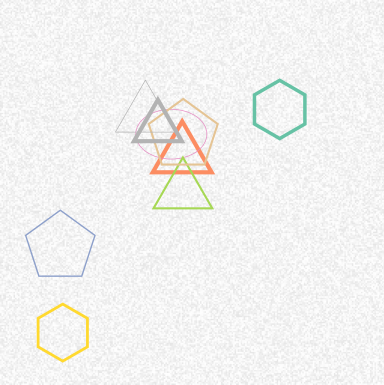[{"shape": "hexagon", "thickness": 2.5, "radius": 0.38, "center": [0.726, 0.716]}, {"shape": "triangle", "thickness": 3, "radius": 0.44, "center": [0.473, 0.597]}, {"shape": "pentagon", "thickness": 1, "radius": 0.47, "center": [0.157, 0.359]}, {"shape": "oval", "thickness": 0.5, "radius": 0.46, "center": [0.445, 0.652]}, {"shape": "triangle", "thickness": 1.5, "radius": 0.44, "center": [0.475, 0.503]}, {"shape": "hexagon", "thickness": 2, "radius": 0.37, "center": [0.163, 0.136]}, {"shape": "pentagon", "thickness": 1.5, "radius": 0.47, "center": [0.476, 0.649]}, {"shape": "triangle", "thickness": 3, "radius": 0.36, "center": [0.41, 0.669]}, {"shape": "triangle", "thickness": 0.5, "radius": 0.45, "center": [0.378, 0.702]}]